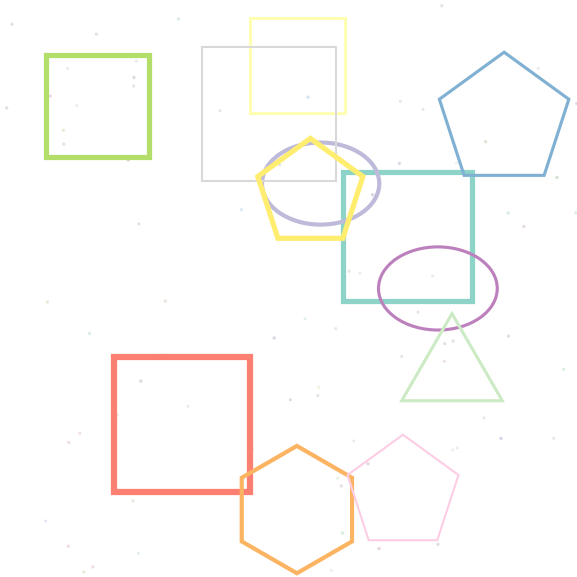[{"shape": "square", "thickness": 2.5, "radius": 0.56, "center": [0.705, 0.589]}, {"shape": "square", "thickness": 1.5, "radius": 0.41, "center": [0.516, 0.885]}, {"shape": "oval", "thickness": 2, "radius": 0.51, "center": [0.555, 0.681]}, {"shape": "square", "thickness": 3, "radius": 0.58, "center": [0.315, 0.263]}, {"shape": "pentagon", "thickness": 1.5, "radius": 0.59, "center": [0.873, 0.791]}, {"shape": "hexagon", "thickness": 2, "radius": 0.55, "center": [0.514, 0.117]}, {"shape": "square", "thickness": 2.5, "radius": 0.44, "center": [0.169, 0.816]}, {"shape": "pentagon", "thickness": 1, "radius": 0.51, "center": [0.698, 0.145]}, {"shape": "square", "thickness": 1, "radius": 0.58, "center": [0.465, 0.801]}, {"shape": "oval", "thickness": 1.5, "radius": 0.51, "center": [0.758, 0.5]}, {"shape": "triangle", "thickness": 1.5, "radius": 0.5, "center": [0.783, 0.355]}, {"shape": "pentagon", "thickness": 2.5, "radius": 0.48, "center": [0.537, 0.664]}]